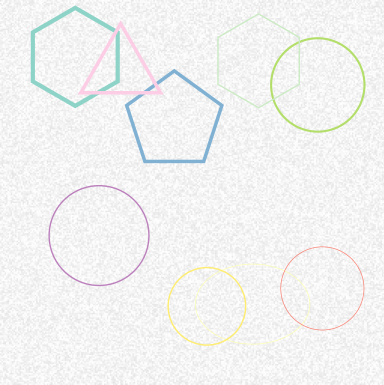[{"shape": "hexagon", "thickness": 3, "radius": 0.64, "center": [0.195, 0.852]}, {"shape": "oval", "thickness": 0.5, "radius": 0.74, "center": [0.656, 0.21]}, {"shape": "circle", "thickness": 0.5, "radius": 0.54, "center": [0.837, 0.251]}, {"shape": "pentagon", "thickness": 2.5, "radius": 0.65, "center": [0.453, 0.686]}, {"shape": "circle", "thickness": 1.5, "radius": 0.61, "center": [0.825, 0.779]}, {"shape": "triangle", "thickness": 2.5, "radius": 0.6, "center": [0.313, 0.819]}, {"shape": "circle", "thickness": 1, "radius": 0.65, "center": [0.257, 0.388]}, {"shape": "hexagon", "thickness": 1, "radius": 0.61, "center": [0.672, 0.842]}, {"shape": "circle", "thickness": 1, "radius": 0.5, "center": [0.537, 0.204]}]